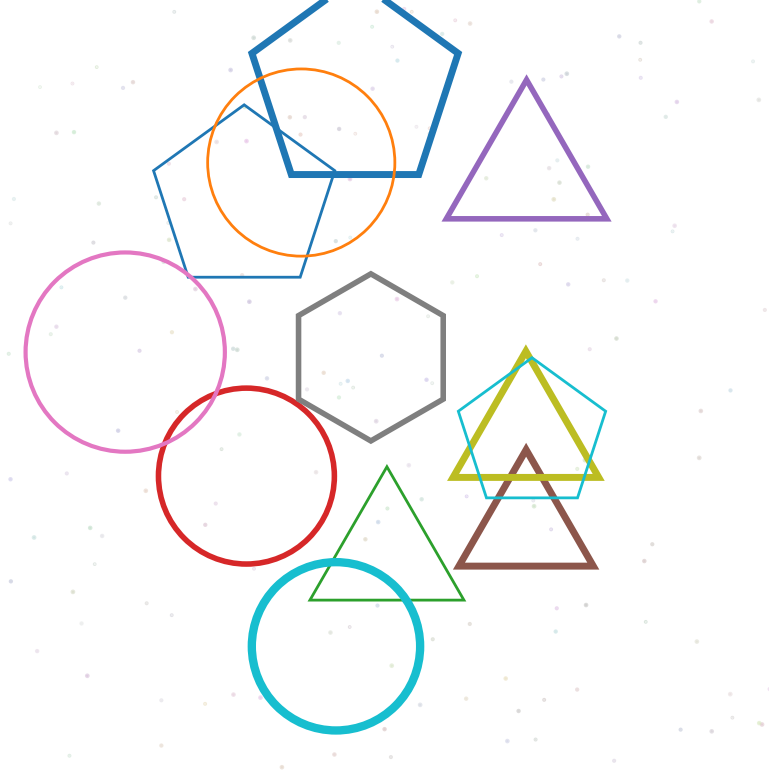[{"shape": "pentagon", "thickness": 2.5, "radius": 0.7, "center": [0.461, 0.887]}, {"shape": "pentagon", "thickness": 1, "radius": 0.62, "center": [0.317, 0.74]}, {"shape": "circle", "thickness": 1, "radius": 0.61, "center": [0.391, 0.789]}, {"shape": "triangle", "thickness": 1, "radius": 0.58, "center": [0.503, 0.278]}, {"shape": "circle", "thickness": 2, "radius": 0.57, "center": [0.32, 0.382]}, {"shape": "triangle", "thickness": 2, "radius": 0.6, "center": [0.684, 0.776]}, {"shape": "triangle", "thickness": 2.5, "radius": 0.5, "center": [0.683, 0.315]}, {"shape": "circle", "thickness": 1.5, "radius": 0.65, "center": [0.163, 0.543]}, {"shape": "hexagon", "thickness": 2, "radius": 0.54, "center": [0.482, 0.536]}, {"shape": "triangle", "thickness": 2.5, "radius": 0.55, "center": [0.683, 0.435]}, {"shape": "pentagon", "thickness": 1, "radius": 0.5, "center": [0.691, 0.435]}, {"shape": "circle", "thickness": 3, "radius": 0.55, "center": [0.436, 0.161]}]